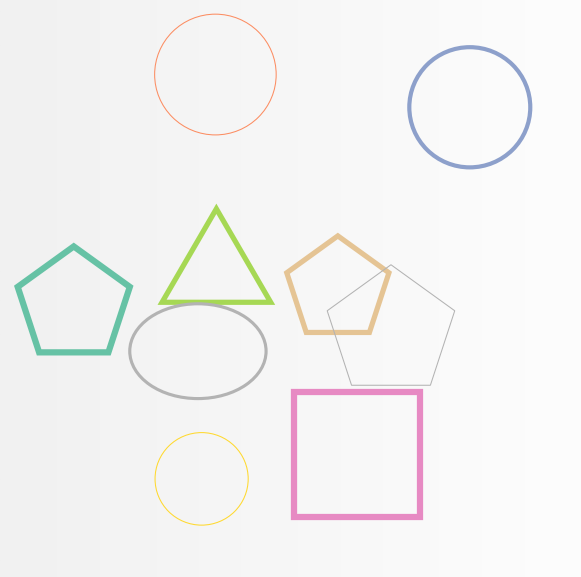[{"shape": "pentagon", "thickness": 3, "radius": 0.51, "center": [0.127, 0.471]}, {"shape": "circle", "thickness": 0.5, "radius": 0.52, "center": [0.371, 0.87]}, {"shape": "circle", "thickness": 2, "radius": 0.52, "center": [0.808, 0.813]}, {"shape": "square", "thickness": 3, "radius": 0.54, "center": [0.615, 0.213]}, {"shape": "triangle", "thickness": 2.5, "radius": 0.54, "center": [0.372, 0.53]}, {"shape": "circle", "thickness": 0.5, "radius": 0.4, "center": [0.347, 0.17]}, {"shape": "pentagon", "thickness": 2.5, "radius": 0.46, "center": [0.581, 0.498]}, {"shape": "pentagon", "thickness": 0.5, "radius": 0.58, "center": [0.673, 0.425]}, {"shape": "oval", "thickness": 1.5, "radius": 0.59, "center": [0.341, 0.391]}]